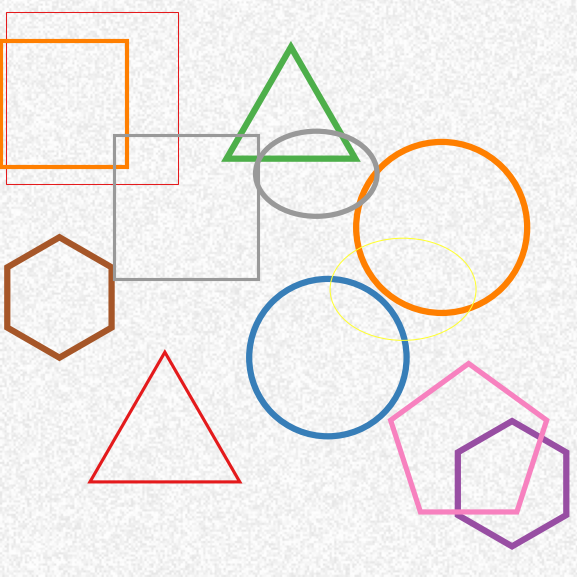[{"shape": "square", "thickness": 0.5, "radius": 0.74, "center": [0.159, 0.829]}, {"shape": "triangle", "thickness": 1.5, "radius": 0.75, "center": [0.285, 0.24]}, {"shape": "circle", "thickness": 3, "radius": 0.68, "center": [0.568, 0.38]}, {"shape": "triangle", "thickness": 3, "radius": 0.64, "center": [0.504, 0.789]}, {"shape": "hexagon", "thickness": 3, "radius": 0.54, "center": [0.887, 0.162]}, {"shape": "square", "thickness": 2, "radius": 0.55, "center": [0.11, 0.819]}, {"shape": "circle", "thickness": 3, "radius": 0.74, "center": [0.765, 0.605]}, {"shape": "oval", "thickness": 0.5, "radius": 0.63, "center": [0.698, 0.498]}, {"shape": "hexagon", "thickness": 3, "radius": 0.52, "center": [0.103, 0.484]}, {"shape": "pentagon", "thickness": 2.5, "radius": 0.71, "center": [0.811, 0.228]}, {"shape": "oval", "thickness": 2.5, "radius": 0.53, "center": [0.548, 0.698]}, {"shape": "square", "thickness": 1.5, "radius": 0.62, "center": [0.322, 0.641]}]